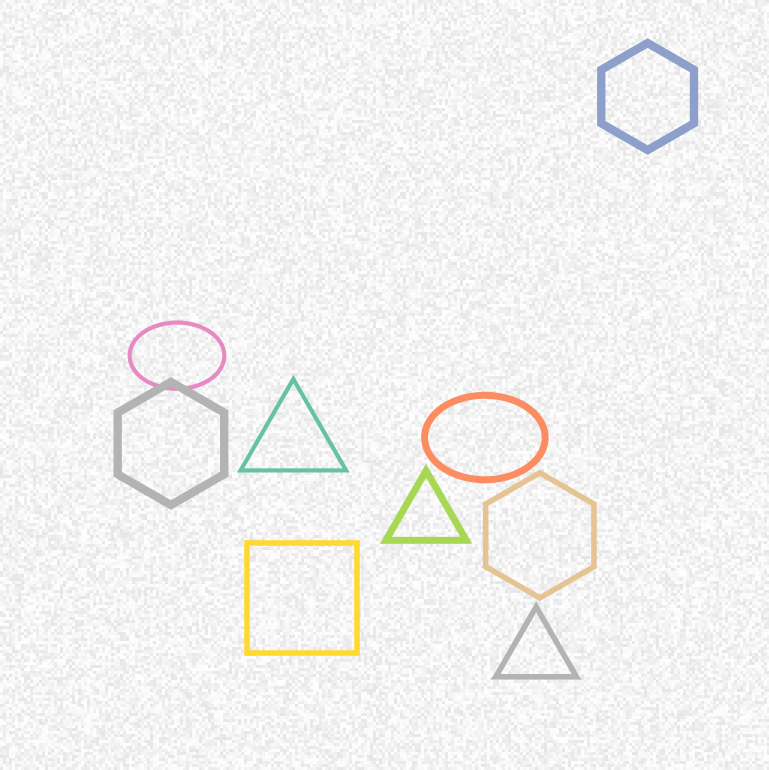[{"shape": "triangle", "thickness": 1.5, "radius": 0.4, "center": [0.381, 0.429]}, {"shape": "oval", "thickness": 2.5, "radius": 0.39, "center": [0.63, 0.432]}, {"shape": "hexagon", "thickness": 3, "radius": 0.35, "center": [0.841, 0.875]}, {"shape": "oval", "thickness": 1.5, "radius": 0.31, "center": [0.23, 0.538]}, {"shape": "triangle", "thickness": 2.5, "radius": 0.3, "center": [0.553, 0.328]}, {"shape": "square", "thickness": 2, "radius": 0.36, "center": [0.393, 0.224]}, {"shape": "hexagon", "thickness": 2, "radius": 0.41, "center": [0.701, 0.305]}, {"shape": "hexagon", "thickness": 3, "radius": 0.4, "center": [0.222, 0.424]}, {"shape": "triangle", "thickness": 2, "radius": 0.3, "center": [0.696, 0.151]}]